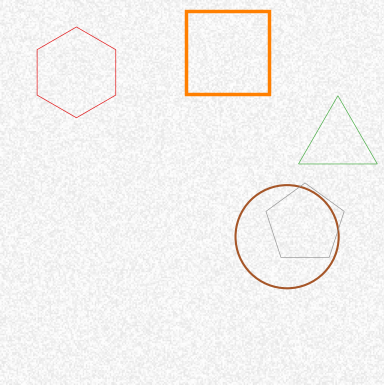[{"shape": "hexagon", "thickness": 0.5, "radius": 0.59, "center": [0.199, 0.812]}, {"shape": "triangle", "thickness": 0.5, "radius": 0.59, "center": [0.878, 0.633]}, {"shape": "square", "thickness": 2.5, "radius": 0.54, "center": [0.592, 0.864]}, {"shape": "circle", "thickness": 1.5, "radius": 0.67, "center": [0.746, 0.385]}, {"shape": "pentagon", "thickness": 0.5, "radius": 0.53, "center": [0.792, 0.418]}]